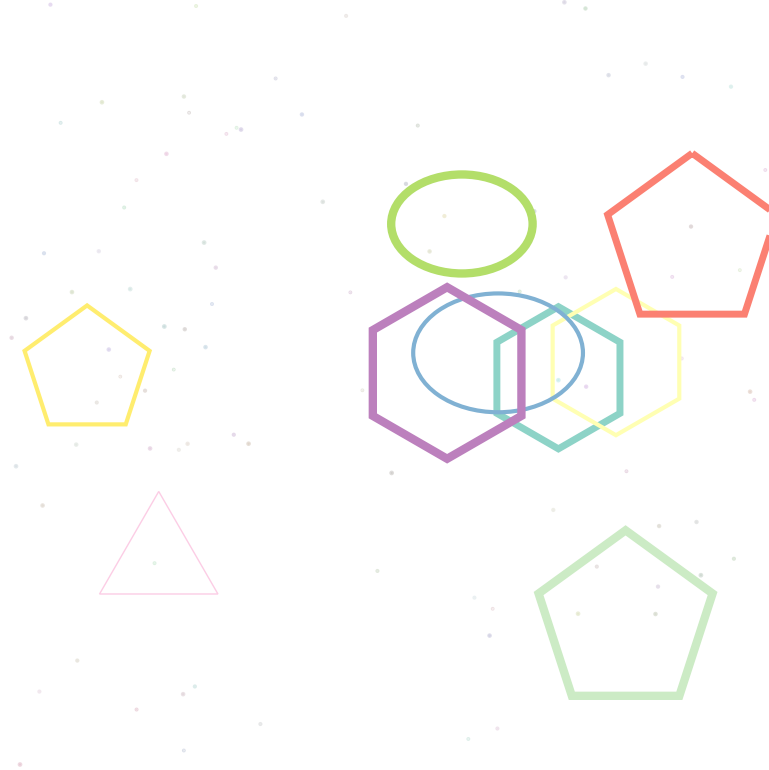[{"shape": "hexagon", "thickness": 2.5, "radius": 0.46, "center": [0.725, 0.509]}, {"shape": "hexagon", "thickness": 1.5, "radius": 0.47, "center": [0.8, 0.53]}, {"shape": "pentagon", "thickness": 2.5, "radius": 0.58, "center": [0.899, 0.685]}, {"shape": "oval", "thickness": 1.5, "radius": 0.55, "center": [0.647, 0.542]}, {"shape": "oval", "thickness": 3, "radius": 0.46, "center": [0.6, 0.709]}, {"shape": "triangle", "thickness": 0.5, "radius": 0.44, "center": [0.206, 0.273]}, {"shape": "hexagon", "thickness": 3, "radius": 0.56, "center": [0.581, 0.516]}, {"shape": "pentagon", "thickness": 3, "radius": 0.59, "center": [0.812, 0.192]}, {"shape": "pentagon", "thickness": 1.5, "radius": 0.43, "center": [0.113, 0.518]}]